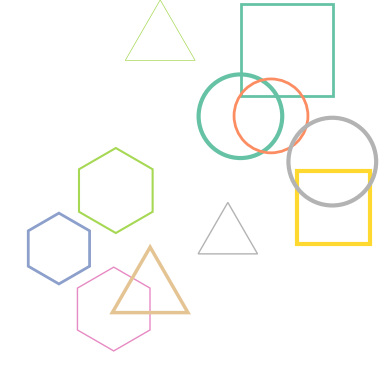[{"shape": "square", "thickness": 2, "radius": 0.6, "center": [0.744, 0.87]}, {"shape": "circle", "thickness": 3, "radius": 0.54, "center": [0.624, 0.698]}, {"shape": "circle", "thickness": 2, "radius": 0.48, "center": [0.704, 0.699]}, {"shape": "hexagon", "thickness": 2, "radius": 0.46, "center": [0.153, 0.354]}, {"shape": "hexagon", "thickness": 1, "radius": 0.54, "center": [0.295, 0.197]}, {"shape": "triangle", "thickness": 0.5, "radius": 0.52, "center": [0.416, 0.895]}, {"shape": "hexagon", "thickness": 1.5, "radius": 0.55, "center": [0.301, 0.505]}, {"shape": "square", "thickness": 3, "radius": 0.48, "center": [0.867, 0.461]}, {"shape": "triangle", "thickness": 2.5, "radius": 0.57, "center": [0.39, 0.245]}, {"shape": "circle", "thickness": 3, "radius": 0.57, "center": [0.863, 0.58]}, {"shape": "triangle", "thickness": 1, "radius": 0.45, "center": [0.592, 0.385]}]